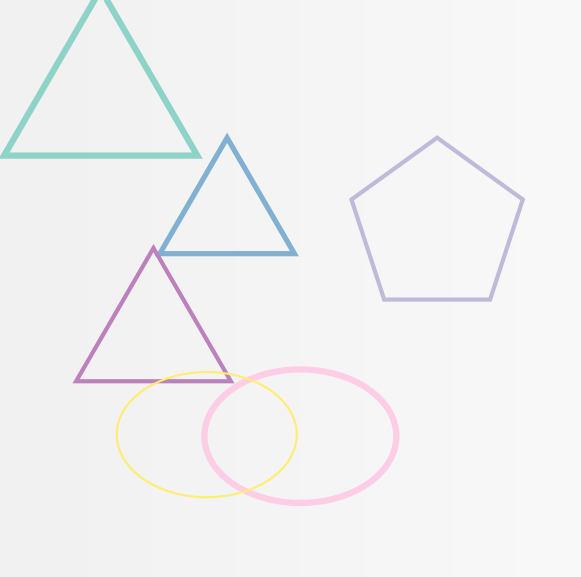[{"shape": "triangle", "thickness": 3, "radius": 0.96, "center": [0.173, 0.826]}, {"shape": "pentagon", "thickness": 2, "radius": 0.77, "center": [0.752, 0.606]}, {"shape": "triangle", "thickness": 2.5, "radius": 0.67, "center": [0.391, 0.627]}, {"shape": "oval", "thickness": 3, "radius": 0.83, "center": [0.517, 0.244]}, {"shape": "triangle", "thickness": 2, "radius": 0.77, "center": [0.264, 0.416]}, {"shape": "oval", "thickness": 1, "radius": 0.77, "center": [0.356, 0.247]}]